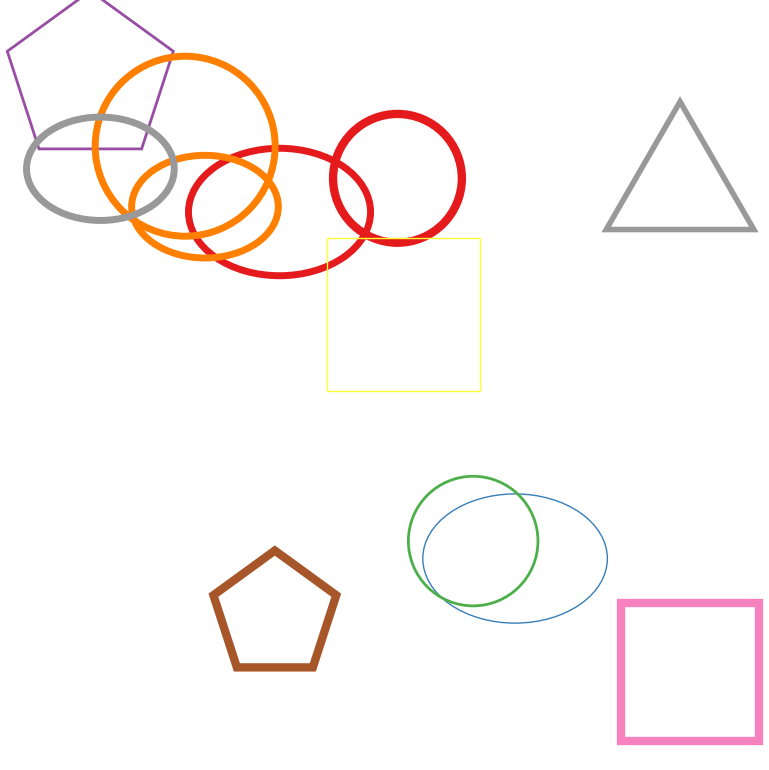[{"shape": "circle", "thickness": 3, "radius": 0.42, "center": [0.516, 0.768]}, {"shape": "oval", "thickness": 2.5, "radius": 0.59, "center": [0.363, 0.725]}, {"shape": "oval", "thickness": 0.5, "radius": 0.6, "center": [0.669, 0.275]}, {"shape": "circle", "thickness": 1, "radius": 0.42, "center": [0.614, 0.297]}, {"shape": "pentagon", "thickness": 1, "radius": 0.57, "center": [0.117, 0.898]}, {"shape": "circle", "thickness": 2.5, "radius": 0.58, "center": [0.24, 0.81]}, {"shape": "oval", "thickness": 2.5, "radius": 0.48, "center": [0.266, 0.732]}, {"shape": "square", "thickness": 0.5, "radius": 0.5, "center": [0.524, 0.591]}, {"shape": "pentagon", "thickness": 3, "radius": 0.42, "center": [0.357, 0.201]}, {"shape": "square", "thickness": 3, "radius": 0.45, "center": [0.896, 0.127]}, {"shape": "triangle", "thickness": 2, "radius": 0.55, "center": [0.883, 0.757]}, {"shape": "oval", "thickness": 2.5, "radius": 0.48, "center": [0.13, 0.781]}]